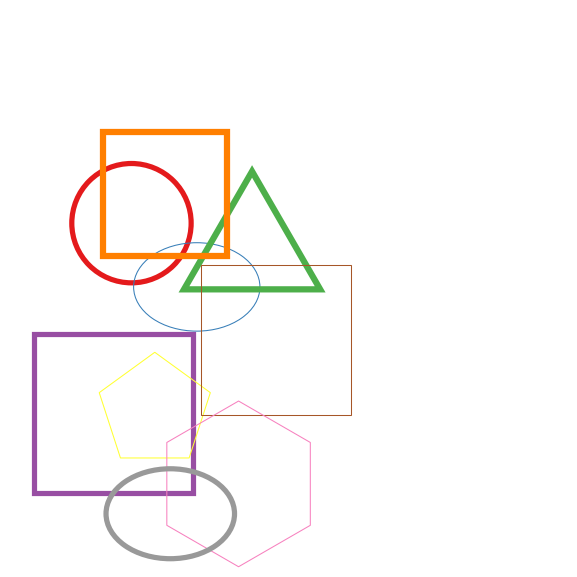[{"shape": "circle", "thickness": 2.5, "radius": 0.52, "center": [0.228, 0.613]}, {"shape": "oval", "thickness": 0.5, "radius": 0.55, "center": [0.341, 0.502]}, {"shape": "triangle", "thickness": 3, "radius": 0.68, "center": [0.436, 0.566]}, {"shape": "square", "thickness": 2.5, "radius": 0.69, "center": [0.197, 0.283]}, {"shape": "square", "thickness": 3, "radius": 0.54, "center": [0.286, 0.664]}, {"shape": "pentagon", "thickness": 0.5, "radius": 0.51, "center": [0.268, 0.288]}, {"shape": "square", "thickness": 0.5, "radius": 0.65, "center": [0.478, 0.41]}, {"shape": "hexagon", "thickness": 0.5, "radius": 0.72, "center": [0.413, 0.161]}, {"shape": "oval", "thickness": 2.5, "radius": 0.56, "center": [0.295, 0.11]}]